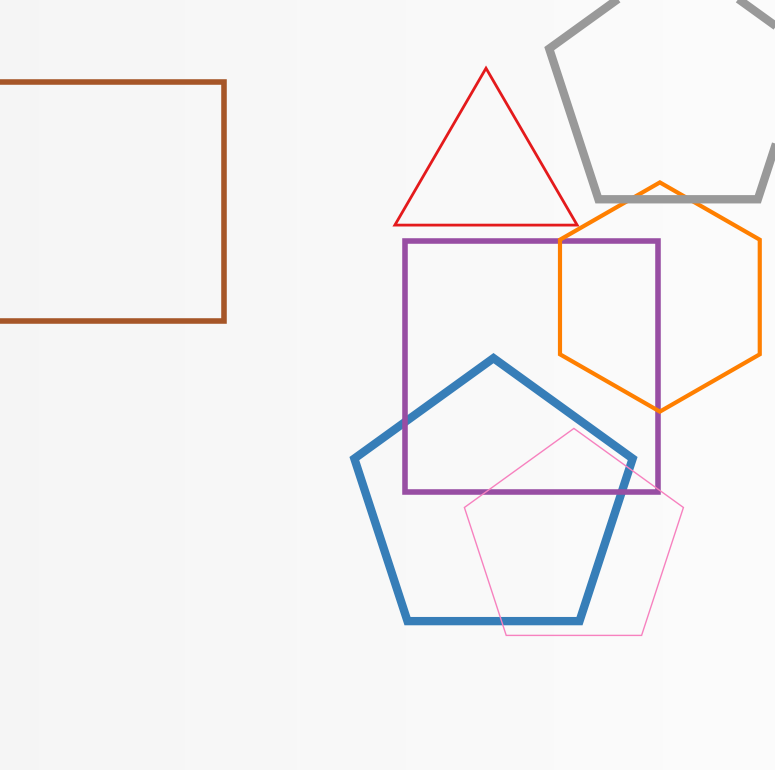[{"shape": "triangle", "thickness": 1, "radius": 0.68, "center": [0.627, 0.776]}, {"shape": "pentagon", "thickness": 3, "radius": 0.94, "center": [0.637, 0.346]}, {"shape": "square", "thickness": 2, "radius": 0.82, "center": [0.686, 0.524]}, {"shape": "hexagon", "thickness": 1.5, "radius": 0.74, "center": [0.851, 0.614]}, {"shape": "square", "thickness": 2, "radius": 0.77, "center": [0.134, 0.739]}, {"shape": "pentagon", "thickness": 0.5, "radius": 0.74, "center": [0.741, 0.295]}, {"shape": "pentagon", "thickness": 3, "radius": 0.87, "center": [0.875, 0.883]}]